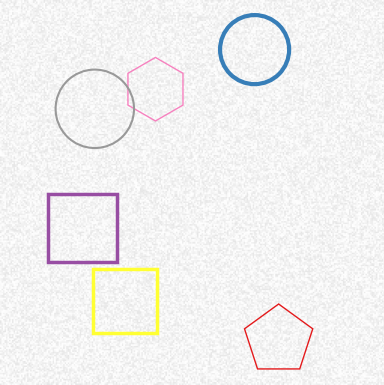[{"shape": "pentagon", "thickness": 1, "radius": 0.47, "center": [0.724, 0.117]}, {"shape": "circle", "thickness": 3, "radius": 0.45, "center": [0.661, 0.871]}, {"shape": "square", "thickness": 2.5, "radius": 0.45, "center": [0.214, 0.408]}, {"shape": "square", "thickness": 2.5, "radius": 0.42, "center": [0.325, 0.218]}, {"shape": "hexagon", "thickness": 1, "radius": 0.41, "center": [0.404, 0.768]}, {"shape": "circle", "thickness": 1.5, "radius": 0.51, "center": [0.246, 0.717]}]